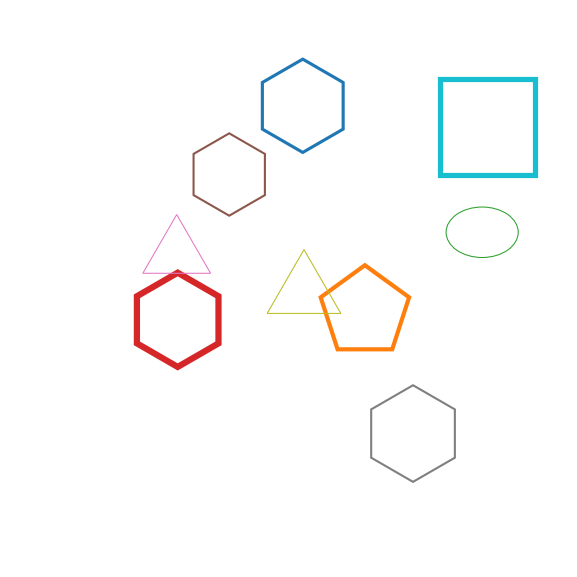[{"shape": "hexagon", "thickness": 1.5, "radius": 0.4, "center": [0.524, 0.816]}, {"shape": "pentagon", "thickness": 2, "radius": 0.4, "center": [0.632, 0.459]}, {"shape": "oval", "thickness": 0.5, "radius": 0.31, "center": [0.835, 0.597]}, {"shape": "hexagon", "thickness": 3, "radius": 0.41, "center": [0.308, 0.445]}, {"shape": "hexagon", "thickness": 1, "radius": 0.36, "center": [0.397, 0.697]}, {"shape": "triangle", "thickness": 0.5, "radius": 0.34, "center": [0.306, 0.56]}, {"shape": "hexagon", "thickness": 1, "radius": 0.42, "center": [0.715, 0.248]}, {"shape": "triangle", "thickness": 0.5, "radius": 0.37, "center": [0.526, 0.493]}, {"shape": "square", "thickness": 2.5, "radius": 0.41, "center": [0.844, 0.779]}]